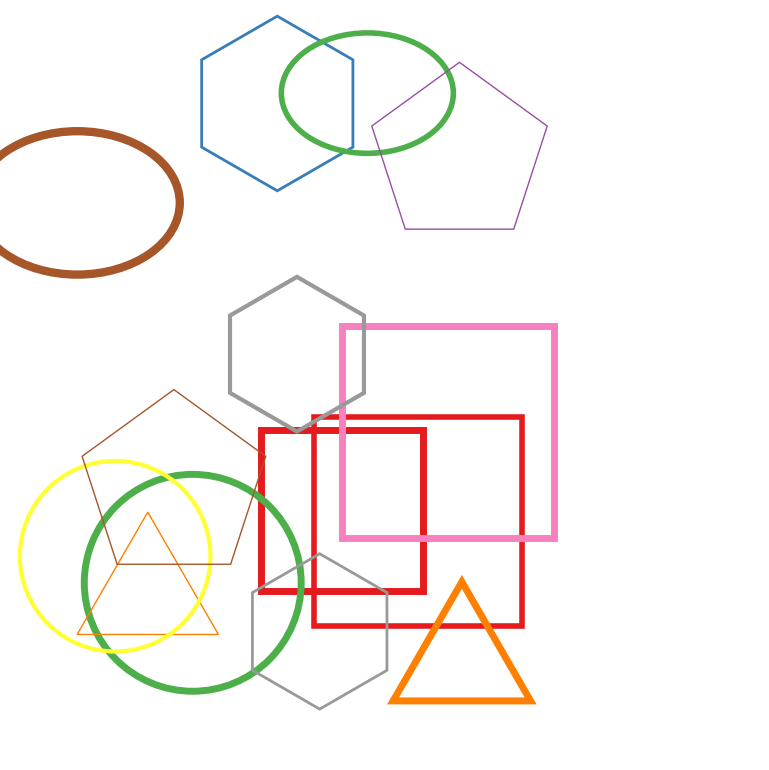[{"shape": "square", "thickness": 2.5, "radius": 0.53, "center": [0.444, 0.337]}, {"shape": "square", "thickness": 2, "radius": 0.68, "center": [0.543, 0.323]}, {"shape": "hexagon", "thickness": 1, "radius": 0.57, "center": [0.36, 0.866]}, {"shape": "oval", "thickness": 2, "radius": 0.56, "center": [0.477, 0.879]}, {"shape": "circle", "thickness": 2.5, "radius": 0.7, "center": [0.25, 0.243]}, {"shape": "pentagon", "thickness": 0.5, "radius": 0.6, "center": [0.597, 0.799]}, {"shape": "triangle", "thickness": 0.5, "radius": 0.53, "center": [0.192, 0.229]}, {"shape": "triangle", "thickness": 2.5, "radius": 0.52, "center": [0.6, 0.141]}, {"shape": "circle", "thickness": 1.5, "radius": 0.62, "center": [0.15, 0.278]}, {"shape": "pentagon", "thickness": 0.5, "radius": 0.63, "center": [0.226, 0.369]}, {"shape": "oval", "thickness": 3, "radius": 0.67, "center": [0.1, 0.736]}, {"shape": "square", "thickness": 2.5, "radius": 0.69, "center": [0.582, 0.439]}, {"shape": "hexagon", "thickness": 1.5, "radius": 0.5, "center": [0.386, 0.54]}, {"shape": "hexagon", "thickness": 1, "radius": 0.5, "center": [0.415, 0.18]}]